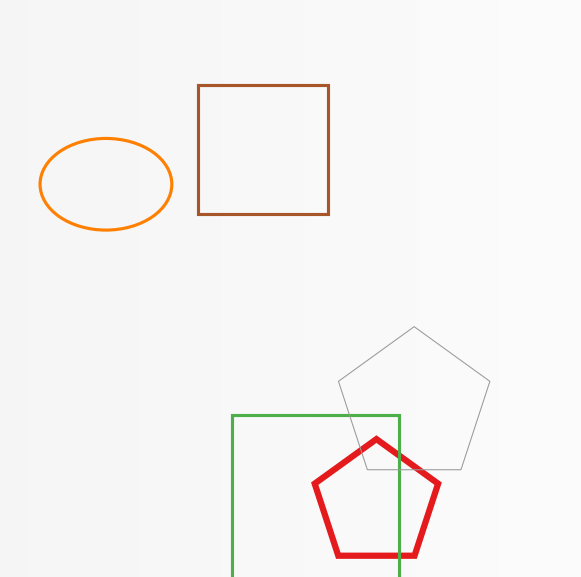[{"shape": "pentagon", "thickness": 3, "radius": 0.56, "center": [0.648, 0.127]}, {"shape": "square", "thickness": 1.5, "radius": 0.72, "center": [0.543, 0.137]}, {"shape": "oval", "thickness": 1.5, "radius": 0.57, "center": [0.182, 0.68]}, {"shape": "square", "thickness": 1.5, "radius": 0.56, "center": [0.452, 0.74]}, {"shape": "pentagon", "thickness": 0.5, "radius": 0.68, "center": [0.713, 0.297]}]